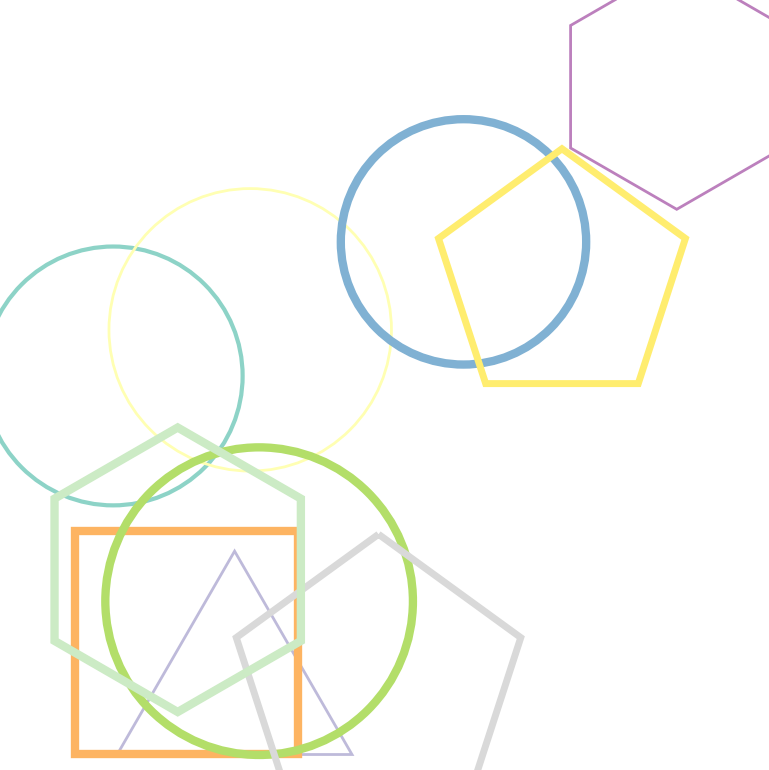[{"shape": "circle", "thickness": 1.5, "radius": 0.84, "center": [0.147, 0.512]}, {"shape": "circle", "thickness": 1, "radius": 0.92, "center": [0.325, 0.572]}, {"shape": "triangle", "thickness": 1, "radius": 0.88, "center": [0.305, 0.108]}, {"shape": "circle", "thickness": 3, "radius": 0.8, "center": [0.602, 0.686]}, {"shape": "square", "thickness": 3, "radius": 0.72, "center": [0.242, 0.165]}, {"shape": "circle", "thickness": 3, "radius": 1.0, "center": [0.337, 0.219]}, {"shape": "pentagon", "thickness": 2.5, "radius": 0.97, "center": [0.492, 0.112]}, {"shape": "hexagon", "thickness": 1, "radius": 0.8, "center": [0.879, 0.887]}, {"shape": "hexagon", "thickness": 3, "radius": 0.92, "center": [0.231, 0.26]}, {"shape": "pentagon", "thickness": 2.5, "radius": 0.84, "center": [0.73, 0.638]}]